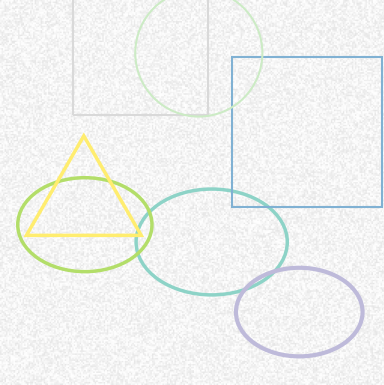[{"shape": "oval", "thickness": 2.5, "radius": 0.98, "center": [0.55, 0.371]}, {"shape": "oval", "thickness": 3, "radius": 0.82, "center": [0.777, 0.189]}, {"shape": "square", "thickness": 1.5, "radius": 0.97, "center": [0.798, 0.656]}, {"shape": "oval", "thickness": 2.5, "radius": 0.87, "center": [0.22, 0.416]}, {"shape": "square", "thickness": 1.5, "radius": 0.88, "center": [0.365, 0.875]}, {"shape": "circle", "thickness": 1.5, "radius": 0.83, "center": [0.516, 0.862]}, {"shape": "triangle", "thickness": 2.5, "radius": 0.86, "center": [0.218, 0.475]}]